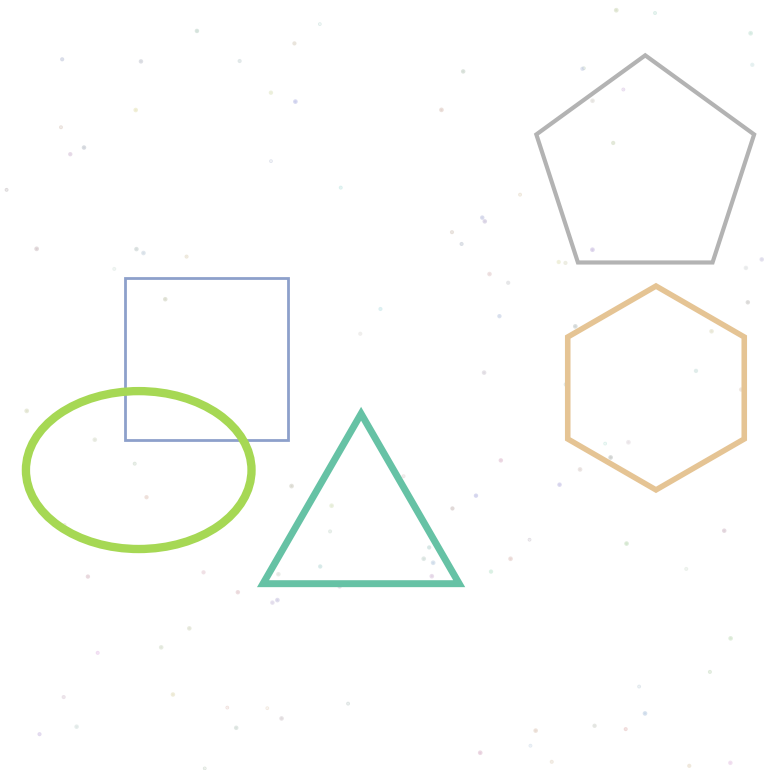[{"shape": "triangle", "thickness": 2.5, "radius": 0.74, "center": [0.469, 0.316]}, {"shape": "square", "thickness": 1, "radius": 0.53, "center": [0.268, 0.534]}, {"shape": "oval", "thickness": 3, "radius": 0.73, "center": [0.18, 0.39]}, {"shape": "hexagon", "thickness": 2, "radius": 0.66, "center": [0.852, 0.496]}, {"shape": "pentagon", "thickness": 1.5, "radius": 0.74, "center": [0.838, 0.779]}]